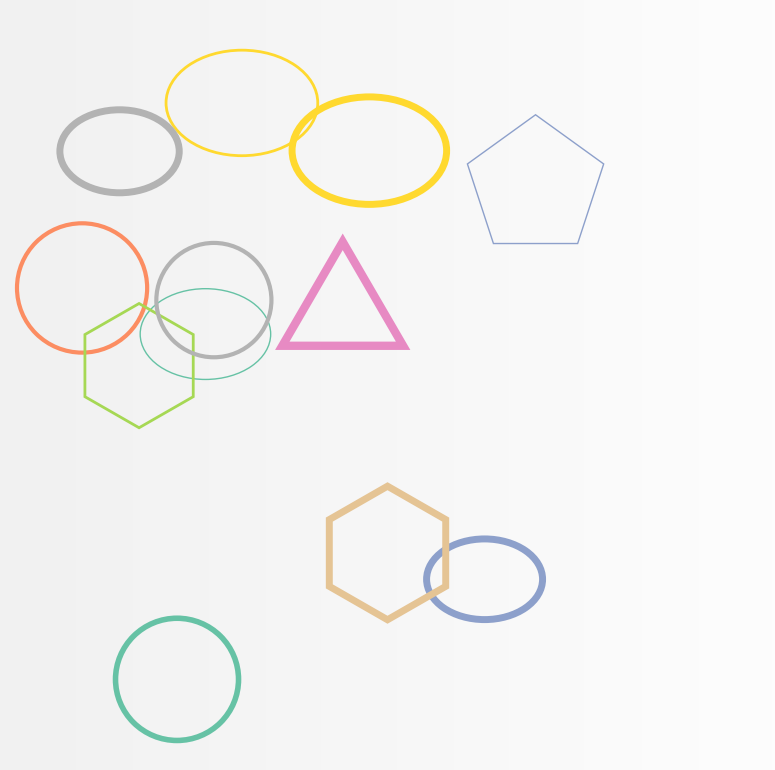[{"shape": "oval", "thickness": 0.5, "radius": 0.42, "center": [0.265, 0.566]}, {"shape": "circle", "thickness": 2, "radius": 0.4, "center": [0.228, 0.118]}, {"shape": "circle", "thickness": 1.5, "radius": 0.42, "center": [0.106, 0.626]}, {"shape": "oval", "thickness": 2.5, "radius": 0.37, "center": [0.625, 0.248]}, {"shape": "pentagon", "thickness": 0.5, "radius": 0.46, "center": [0.691, 0.759]}, {"shape": "triangle", "thickness": 3, "radius": 0.45, "center": [0.442, 0.596]}, {"shape": "hexagon", "thickness": 1, "radius": 0.4, "center": [0.179, 0.525]}, {"shape": "oval", "thickness": 1, "radius": 0.49, "center": [0.312, 0.866]}, {"shape": "oval", "thickness": 2.5, "radius": 0.5, "center": [0.477, 0.804]}, {"shape": "hexagon", "thickness": 2.5, "radius": 0.43, "center": [0.5, 0.282]}, {"shape": "oval", "thickness": 2.5, "radius": 0.38, "center": [0.154, 0.804]}, {"shape": "circle", "thickness": 1.5, "radius": 0.37, "center": [0.276, 0.61]}]